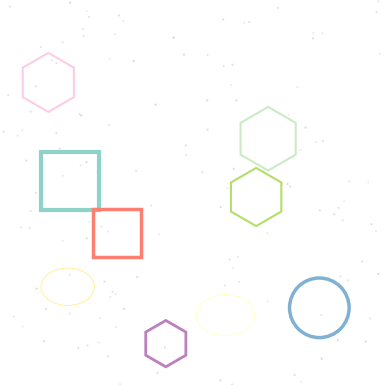[{"shape": "square", "thickness": 3, "radius": 0.38, "center": [0.182, 0.529]}, {"shape": "oval", "thickness": 0.5, "radius": 0.38, "center": [0.585, 0.181]}, {"shape": "square", "thickness": 2.5, "radius": 0.31, "center": [0.305, 0.394]}, {"shape": "circle", "thickness": 2.5, "radius": 0.39, "center": [0.829, 0.201]}, {"shape": "hexagon", "thickness": 1.5, "radius": 0.38, "center": [0.665, 0.488]}, {"shape": "hexagon", "thickness": 1.5, "radius": 0.38, "center": [0.126, 0.786]}, {"shape": "hexagon", "thickness": 2, "radius": 0.3, "center": [0.431, 0.107]}, {"shape": "hexagon", "thickness": 1.5, "radius": 0.41, "center": [0.696, 0.64]}, {"shape": "oval", "thickness": 0.5, "radius": 0.35, "center": [0.176, 0.255]}]